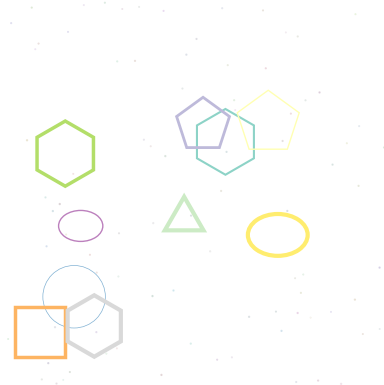[{"shape": "hexagon", "thickness": 1.5, "radius": 0.43, "center": [0.586, 0.632]}, {"shape": "pentagon", "thickness": 1, "radius": 0.42, "center": [0.697, 0.681]}, {"shape": "pentagon", "thickness": 2, "radius": 0.36, "center": [0.527, 0.675]}, {"shape": "circle", "thickness": 0.5, "radius": 0.41, "center": [0.192, 0.229]}, {"shape": "square", "thickness": 2.5, "radius": 0.32, "center": [0.103, 0.137]}, {"shape": "hexagon", "thickness": 2.5, "radius": 0.42, "center": [0.169, 0.601]}, {"shape": "hexagon", "thickness": 3, "radius": 0.4, "center": [0.245, 0.153]}, {"shape": "oval", "thickness": 1, "radius": 0.29, "center": [0.21, 0.413]}, {"shape": "triangle", "thickness": 3, "radius": 0.29, "center": [0.478, 0.431]}, {"shape": "oval", "thickness": 3, "radius": 0.39, "center": [0.721, 0.39]}]